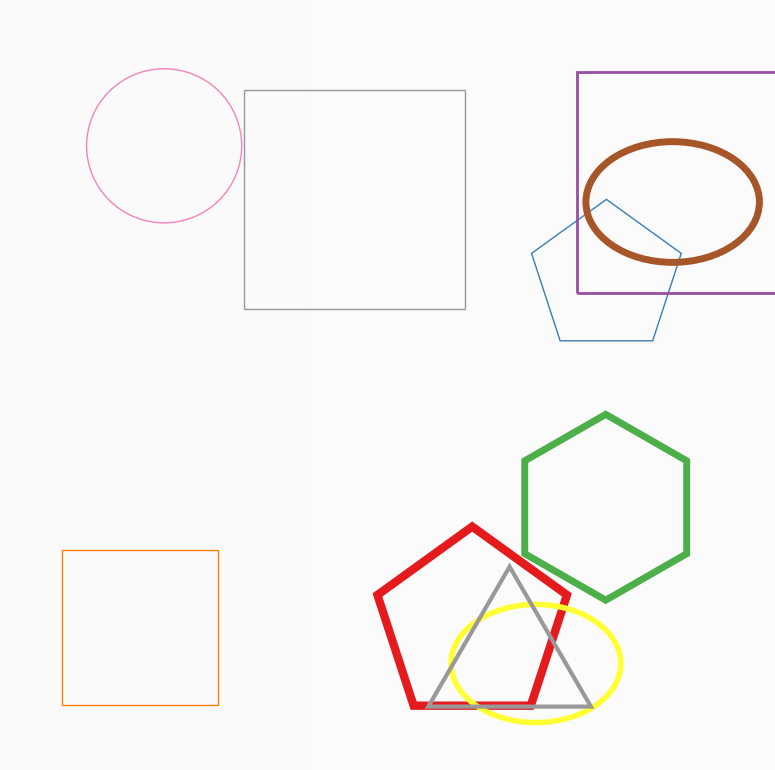[{"shape": "pentagon", "thickness": 3, "radius": 0.64, "center": [0.609, 0.188]}, {"shape": "pentagon", "thickness": 0.5, "radius": 0.51, "center": [0.782, 0.64]}, {"shape": "hexagon", "thickness": 2.5, "radius": 0.6, "center": [0.782, 0.341]}, {"shape": "square", "thickness": 1, "radius": 0.72, "center": [0.887, 0.763]}, {"shape": "square", "thickness": 0.5, "radius": 0.5, "center": [0.181, 0.186]}, {"shape": "oval", "thickness": 2, "radius": 0.55, "center": [0.691, 0.138]}, {"shape": "oval", "thickness": 2.5, "radius": 0.56, "center": [0.868, 0.738]}, {"shape": "circle", "thickness": 0.5, "radius": 0.5, "center": [0.212, 0.811]}, {"shape": "triangle", "thickness": 1.5, "radius": 0.61, "center": [0.658, 0.143]}, {"shape": "square", "thickness": 0.5, "radius": 0.71, "center": [0.457, 0.741]}]